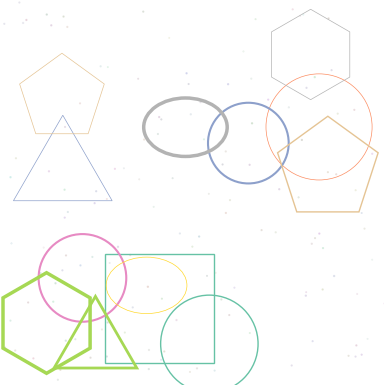[{"shape": "square", "thickness": 1, "radius": 0.71, "center": [0.414, 0.198]}, {"shape": "circle", "thickness": 1, "radius": 0.63, "center": [0.544, 0.107]}, {"shape": "circle", "thickness": 0.5, "radius": 0.69, "center": [0.829, 0.67]}, {"shape": "triangle", "thickness": 0.5, "radius": 0.74, "center": [0.163, 0.553]}, {"shape": "circle", "thickness": 1.5, "radius": 0.52, "center": [0.645, 0.628]}, {"shape": "circle", "thickness": 1.5, "radius": 0.57, "center": [0.214, 0.278]}, {"shape": "hexagon", "thickness": 2.5, "radius": 0.65, "center": [0.121, 0.161]}, {"shape": "triangle", "thickness": 2, "radius": 0.62, "center": [0.248, 0.106]}, {"shape": "oval", "thickness": 0.5, "radius": 0.52, "center": [0.381, 0.259]}, {"shape": "pentagon", "thickness": 1, "radius": 0.69, "center": [0.852, 0.561]}, {"shape": "pentagon", "thickness": 0.5, "radius": 0.58, "center": [0.161, 0.746]}, {"shape": "oval", "thickness": 2.5, "radius": 0.54, "center": [0.482, 0.67]}, {"shape": "hexagon", "thickness": 0.5, "radius": 0.59, "center": [0.807, 0.859]}]